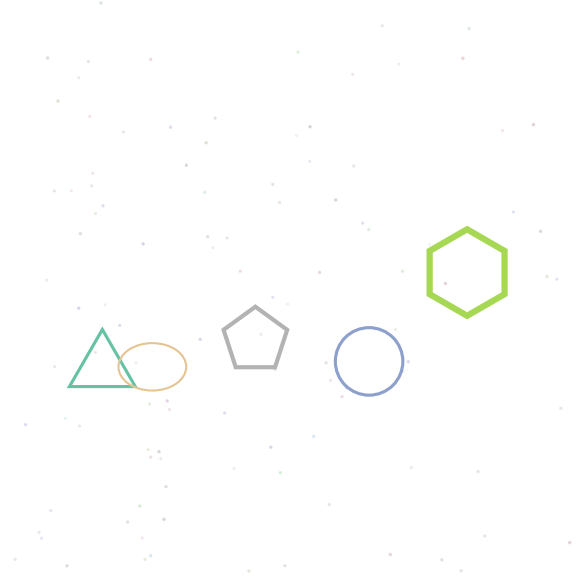[{"shape": "triangle", "thickness": 1.5, "radius": 0.33, "center": [0.177, 0.363]}, {"shape": "circle", "thickness": 1.5, "radius": 0.29, "center": [0.639, 0.373]}, {"shape": "hexagon", "thickness": 3, "radius": 0.37, "center": [0.809, 0.527]}, {"shape": "oval", "thickness": 1, "radius": 0.29, "center": [0.264, 0.364]}, {"shape": "pentagon", "thickness": 2, "radius": 0.29, "center": [0.442, 0.41]}]